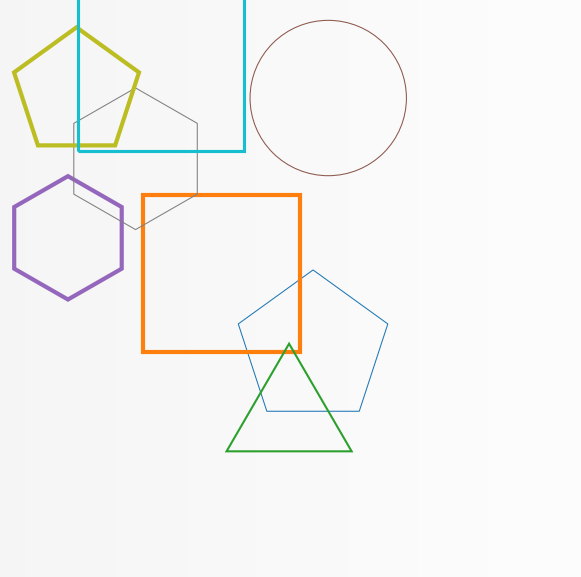[{"shape": "pentagon", "thickness": 0.5, "radius": 0.68, "center": [0.539, 0.396]}, {"shape": "square", "thickness": 2, "radius": 0.68, "center": [0.381, 0.526]}, {"shape": "triangle", "thickness": 1, "radius": 0.62, "center": [0.497, 0.28]}, {"shape": "hexagon", "thickness": 2, "radius": 0.53, "center": [0.117, 0.587]}, {"shape": "circle", "thickness": 0.5, "radius": 0.67, "center": [0.565, 0.829]}, {"shape": "hexagon", "thickness": 0.5, "radius": 0.61, "center": [0.233, 0.724]}, {"shape": "pentagon", "thickness": 2, "radius": 0.57, "center": [0.132, 0.839]}, {"shape": "square", "thickness": 1.5, "radius": 0.71, "center": [0.278, 0.88]}]